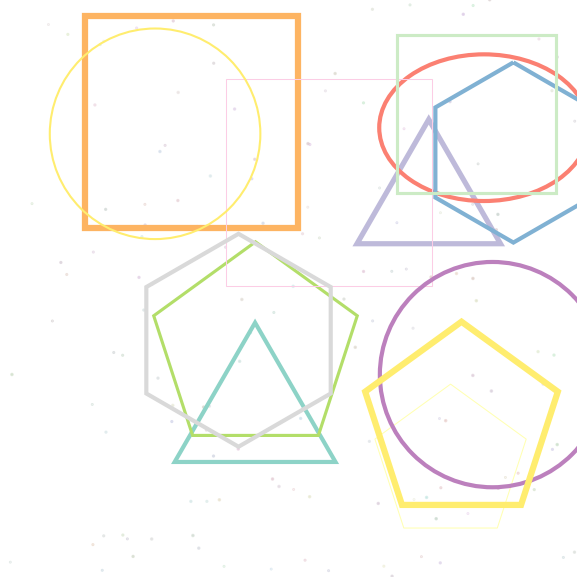[{"shape": "triangle", "thickness": 2, "radius": 0.8, "center": [0.442, 0.28]}, {"shape": "pentagon", "thickness": 0.5, "radius": 0.69, "center": [0.78, 0.196]}, {"shape": "triangle", "thickness": 2.5, "radius": 0.72, "center": [0.742, 0.649]}, {"shape": "oval", "thickness": 2, "radius": 0.91, "center": [0.838, 0.778]}, {"shape": "hexagon", "thickness": 2, "radius": 0.78, "center": [0.889, 0.735]}, {"shape": "square", "thickness": 3, "radius": 0.92, "center": [0.332, 0.788]}, {"shape": "pentagon", "thickness": 1.5, "radius": 0.93, "center": [0.442, 0.395]}, {"shape": "square", "thickness": 0.5, "radius": 0.89, "center": [0.57, 0.683]}, {"shape": "hexagon", "thickness": 2, "radius": 0.92, "center": [0.413, 0.41]}, {"shape": "circle", "thickness": 2, "radius": 0.98, "center": [0.853, 0.35]}, {"shape": "square", "thickness": 1.5, "radius": 0.69, "center": [0.825, 0.802]}, {"shape": "circle", "thickness": 1, "radius": 0.91, "center": [0.269, 0.767]}, {"shape": "pentagon", "thickness": 3, "radius": 0.88, "center": [0.799, 0.267]}]